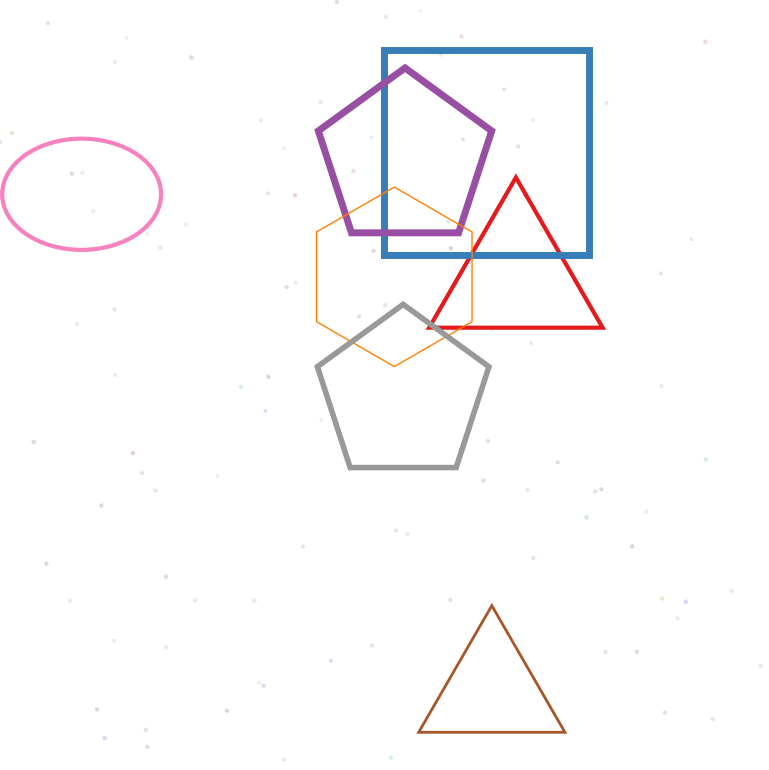[{"shape": "triangle", "thickness": 1.5, "radius": 0.65, "center": [0.67, 0.639]}, {"shape": "square", "thickness": 2.5, "radius": 0.66, "center": [0.632, 0.802]}, {"shape": "pentagon", "thickness": 2.5, "radius": 0.59, "center": [0.526, 0.793]}, {"shape": "hexagon", "thickness": 0.5, "radius": 0.58, "center": [0.512, 0.64]}, {"shape": "triangle", "thickness": 1, "radius": 0.55, "center": [0.639, 0.104]}, {"shape": "oval", "thickness": 1.5, "radius": 0.52, "center": [0.106, 0.748]}, {"shape": "pentagon", "thickness": 2, "radius": 0.59, "center": [0.524, 0.488]}]